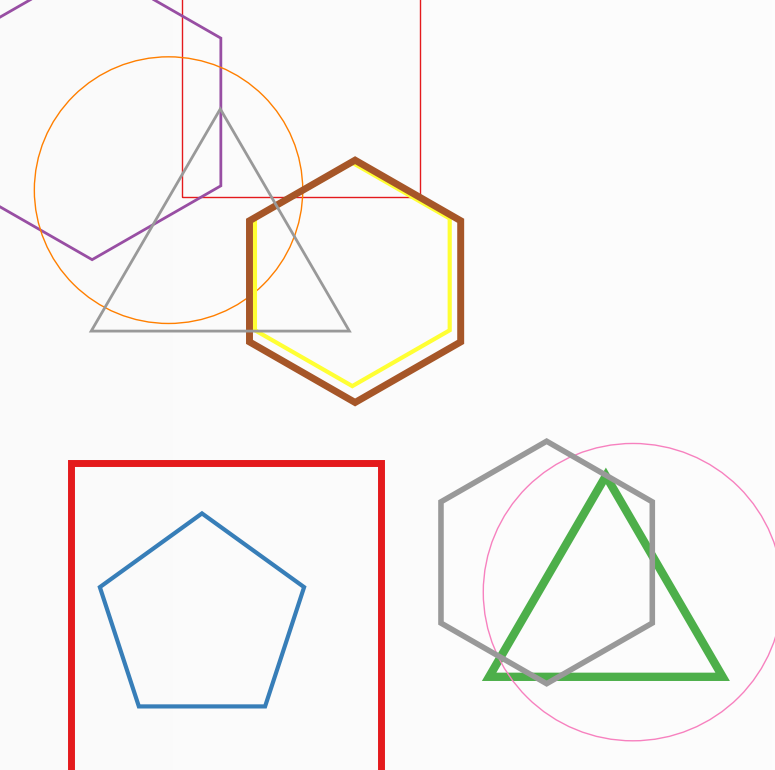[{"shape": "square", "thickness": 0.5, "radius": 0.77, "center": [0.388, 0.897]}, {"shape": "square", "thickness": 2.5, "radius": 1.0, "center": [0.292, 0.198]}, {"shape": "pentagon", "thickness": 1.5, "radius": 0.69, "center": [0.261, 0.195]}, {"shape": "triangle", "thickness": 3, "radius": 0.87, "center": [0.782, 0.208]}, {"shape": "hexagon", "thickness": 1, "radius": 0.96, "center": [0.119, 0.855]}, {"shape": "circle", "thickness": 0.5, "radius": 0.87, "center": [0.217, 0.753]}, {"shape": "hexagon", "thickness": 1.5, "radius": 0.73, "center": [0.455, 0.644]}, {"shape": "hexagon", "thickness": 2.5, "radius": 0.79, "center": [0.458, 0.635]}, {"shape": "circle", "thickness": 0.5, "radius": 0.97, "center": [0.817, 0.231]}, {"shape": "triangle", "thickness": 1, "radius": 0.96, "center": [0.284, 0.666]}, {"shape": "hexagon", "thickness": 2, "radius": 0.79, "center": [0.705, 0.27]}]